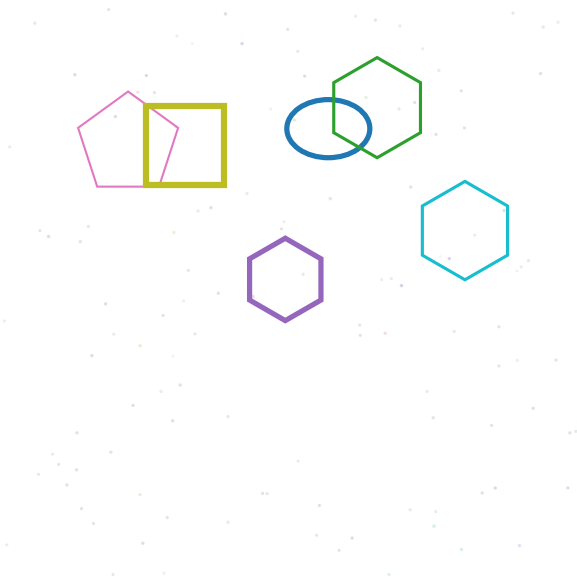[{"shape": "oval", "thickness": 2.5, "radius": 0.36, "center": [0.569, 0.776]}, {"shape": "hexagon", "thickness": 1.5, "radius": 0.43, "center": [0.653, 0.813]}, {"shape": "hexagon", "thickness": 2.5, "radius": 0.36, "center": [0.494, 0.515]}, {"shape": "pentagon", "thickness": 1, "radius": 0.46, "center": [0.222, 0.75]}, {"shape": "square", "thickness": 3, "radius": 0.34, "center": [0.32, 0.747]}, {"shape": "hexagon", "thickness": 1.5, "radius": 0.43, "center": [0.805, 0.6]}]